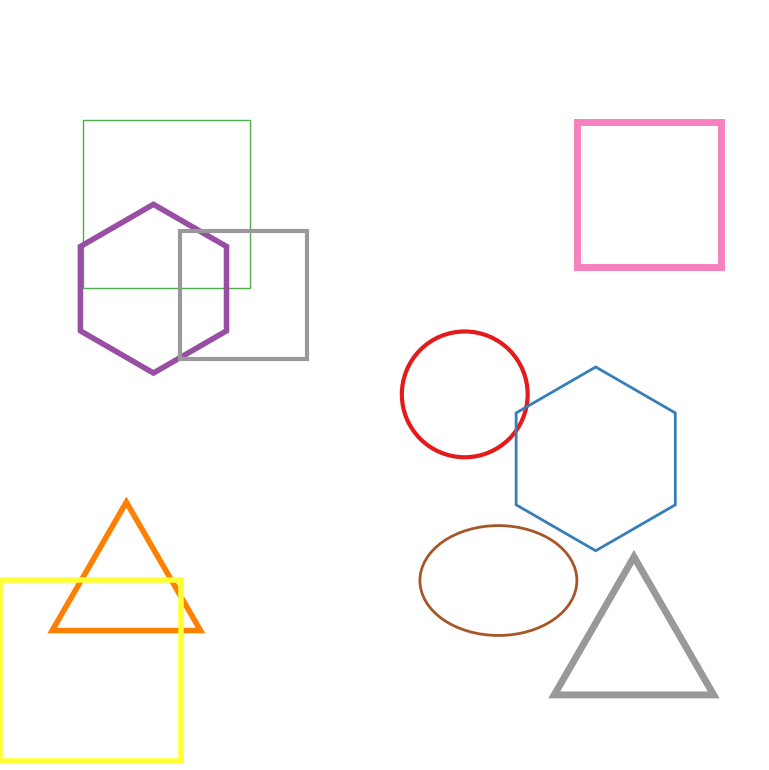[{"shape": "circle", "thickness": 1.5, "radius": 0.41, "center": [0.604, 0.488]}, {"shape": "hexagon", "thickness": 1, "radius": 0.6, "center": [0.774, 0.404]}, {"shape": "square", "thickness": 0.5, "radius": 0.54, "center": [0.216, 0.735]}, {"shape": "hexagon", "thickness": 2, "radius": 0.55, "center": [0.199, 0.625]}, {"shape": "triangle", "thickness": 2, "radius": 0.56, "center": [0.164, 0.237]}, {"shape": "square", "thickness": 2, "radius": 0.59, "center": [0.118, 0.129]}, {"shape": "oval", "thickness": 1, "radius": 0.51, "center": [0.647, 0.246]}, {"shape": "square", "thickness": 2.5, "radius": 0.47, "center": [0.843, 0.747]}, {"shape": "square", "thickness": 1.5, "radius": 0.41, "center": [0.316, 0.617]}, {"shape": "triangle", "thickness": 2.5, "radius": 0.6, "center": [0.823, 0.157]}]